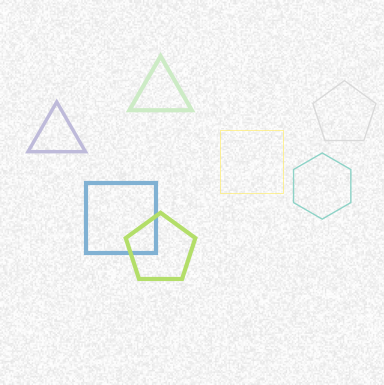[{"shape": "hexagon", "thickness": 1, "radius": 0.43, "center": [0.837, 0.517]}, {"shape": "triangle", "thickness": 2.5, "radius": 0.43, "center": [0.147, 0.649]}, {"shape": "square", "thickness": 3, "radius": 0.45, "center": [0.314, 0.433]}, {"shape": "pentagon", "thickness": 3, "radius": 0.48, "center": [0.417, 0.352]}, {"shape": "pentagon", "thickness": 1, "radius": 0.43, "center": [0.895, 0.705]}, {"shape": "triangle", "thickness": 3, "radius": 0.47, "center": [0.417, 0.761]}, {"shape": "square", "thickness": 0.5, "radius": 0.41, "center": [0.654, 0.58]}]